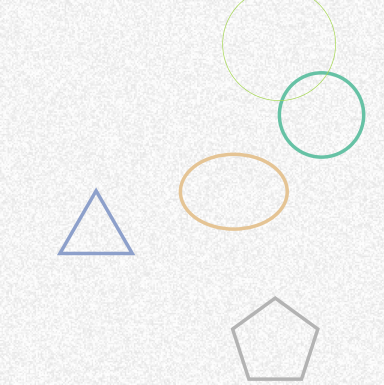[{"shape": "circle", "thickness": 2.5, "radius": 0.55, "center": [0.835, 0.701]}, {"shape": "triangle", "thickness": 2.5, "radius": 0.54, "center": [0.25, 0.396]}, {"shape": "circle", "thickness": 0.5, "radius": 0.73, "center": [0.725, 0.885]}, {"shape": "oval", "thickness": 2.5, "radius": 0.69, "center": [0.607, 0.502]}, {"shape": "pentagon", "thickness": 2.5, "radius": 0.58, "center": [0.715, 0.109]}]